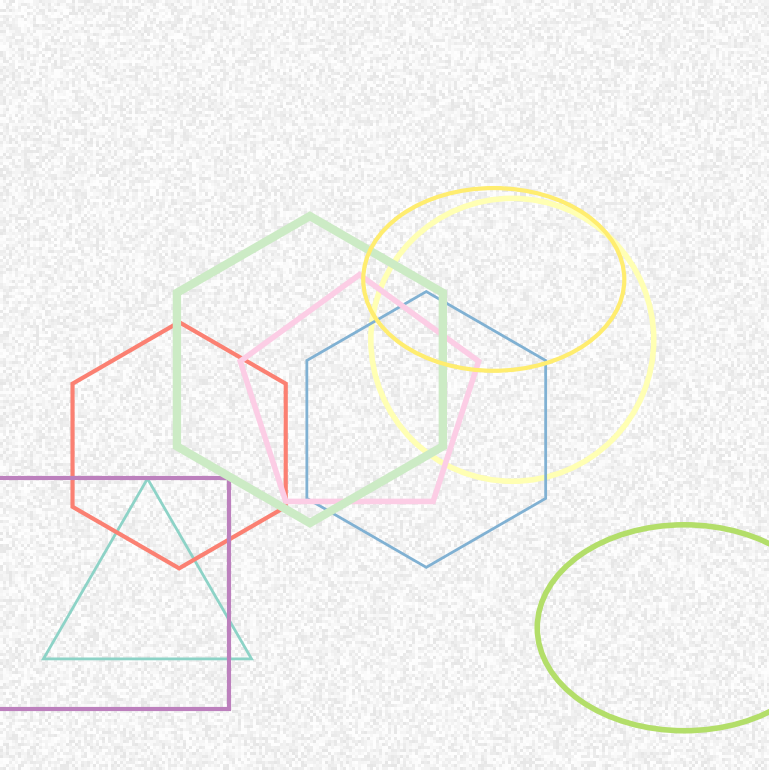[{"shape": "triangle", "thickness": 1, "radius": 0.78, "center": [0.192, 0.222]}, {"shape": "circle", "thickness": 2, "radius": 0.92, "center": [0.665, 0.559]}, {"shape": "hexagon", "thickness": 1.5, "radius": 0.8, "center": [0.233, 0.422]}, {"shape": "hexagon", "thickness": 1, "radius": 0.9, "center": [0.554, 0.442]}, {"shape": "oval", "thickness": 2, "radius": 0.96, "center": [0.889, 0.185]}, {"shape": "pentagon", "thickness": 2, "radius": 0.81, "center": [0.467, 0.48]}, {"shape": "square", "thickness": 1.5, "radius": 0.75, "center": [0.148, 0.229]}, {"shape": "hexagon", "thickness": 3, "radius": 1.0, "center": [0.402, 0.52]}, {"shape": "oval", "thickness": 1.5, "radius": 0.85, "center": [0.641, 0.637]}]